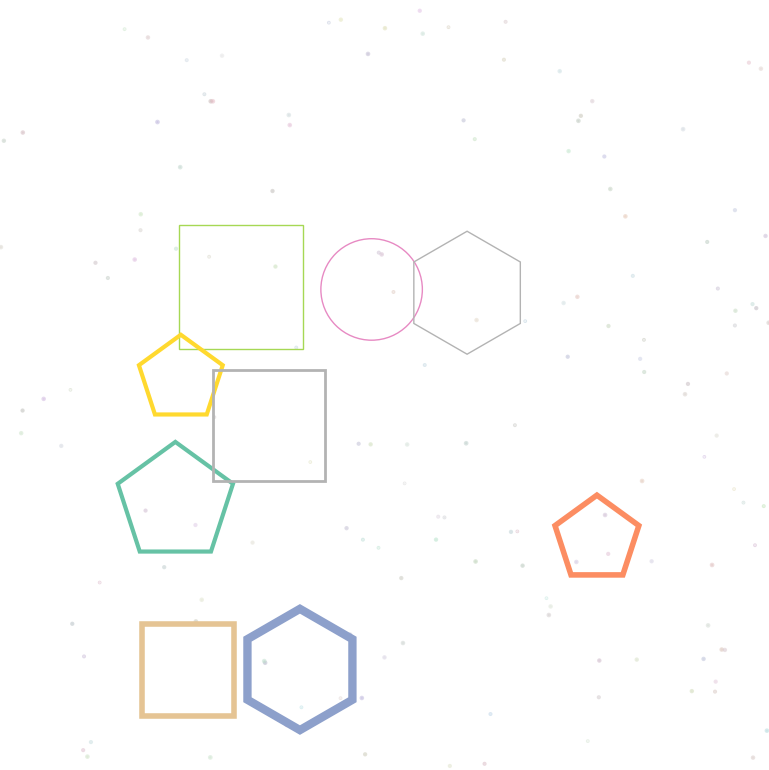[{"shape": "pentagon", "thickness": 1.5, "radius": 0.39, "center": [0.228, 0.347]}, {"shape": "pentagon", "thickness": 2, "radius": 0.29, "center": [0.775, 0.3]}, {"shape": "hexagon", "thickness": 3, "radius": 0.39, "center": [0.39, 0.131]}, {"shape": "circle", "thickness": 0.5, "radius": 0.33, "center": [0.483, 0.624]}, {"shape": "square", "thickness": 0.5, "radius": 0.4, "center": [0.313, 0.627]}, {"shape": "pentagon", "thickness": 1.5, "radius": 0.29, "center": [0.235, 0.508]}, {"shape": "square", "thickness": 2, "radius": 0.3, "center": [0.244, 0.13]}, {"shape": "hexagon", "thickness": 0.5, "radius": 0.4, "center": [0.607, 0.62]}, {"shape": "square", "thickness": 1, "radius": 0.36, "center": [0.349, 0.447]}]